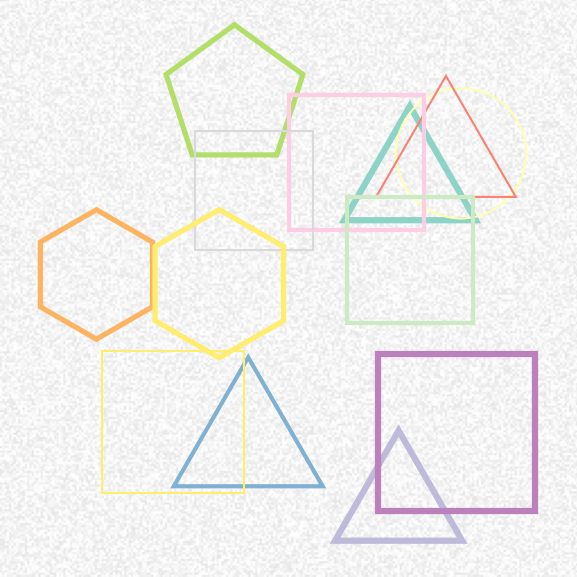[{"shape": "triangle", "thickness": 3, "radius": 0.66, "center": [0.71, 0.684]}, {"shape": "circle", "thickness": 1, "radius": 0.56, "center": [0.798, 0.734]}, {"shape": "triangle", "thickness": 3, "radius": 0.64, "center": [0.69, 0.126]}, {"shape": "triangle", "thickness": 1, "radius": 0.7, "center": [0.772, 0.728]}, {"shape": "triangle", "thickness": 2, "radius": 0.74, "center": [0.43, 0.232]}, {"shape": "hexagon", "thickness": 2.5, "radius": 0.56, "center": [0.167, 0.524]}, {"shape": "pentagon", "thickness": 2.5, "radius": 0.62, "center": [0.406, 0.832]}, {"shape": "square", "thickness": 2, "radius": 0.59, "center": [0.618, 0.718]}, {"shape": "square", "thickness": 1, "radius": 0.51, "center": [0.44, 0.669]}, {"shape": "square", "thickness": 3, "radius": 0.68, "center": [0.79, 0.25]}, {"shape": "square", "thickness": 2, "radius": 0.55, "center": [0.71, 0.549]}, {"shape": "hexagon", "thickness": 2.5, "radius": 0.64, "center": [0.38, 0.508]}, {"shape": "square", "thickness": 1, "radius": 0.61, "center": [0.3, 0.269]}]